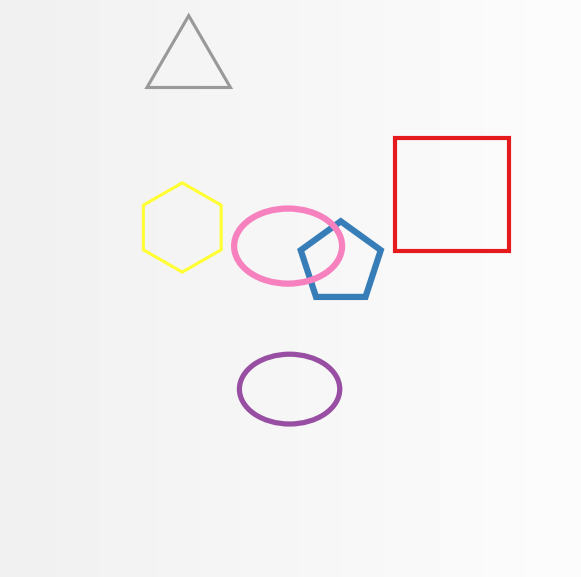[{"shape": "square", "thickness": 2, "radius": 0.49, "center": [0.778, 0.662]}, {"shape": "pentagon", "thickness": 3, "radius": 0.36, "center": [0.586, 0.544]}, {"shape": "oval", "thickness": 2.5, "radius": 0.43, "center": [0.498, 0.325]}, {"shape": "hexagon", "thickness": 1.5, "radius": 0.39, "center": [0.314, 0.605]}, {"shape": "oval", "thickness": 3, "radius": 0.46, "center": [0.496, 0.573]}, {"shape": "triangle", "thickness": 1.5, "radius": 0.41, "center": [0.325, 0.889]}]